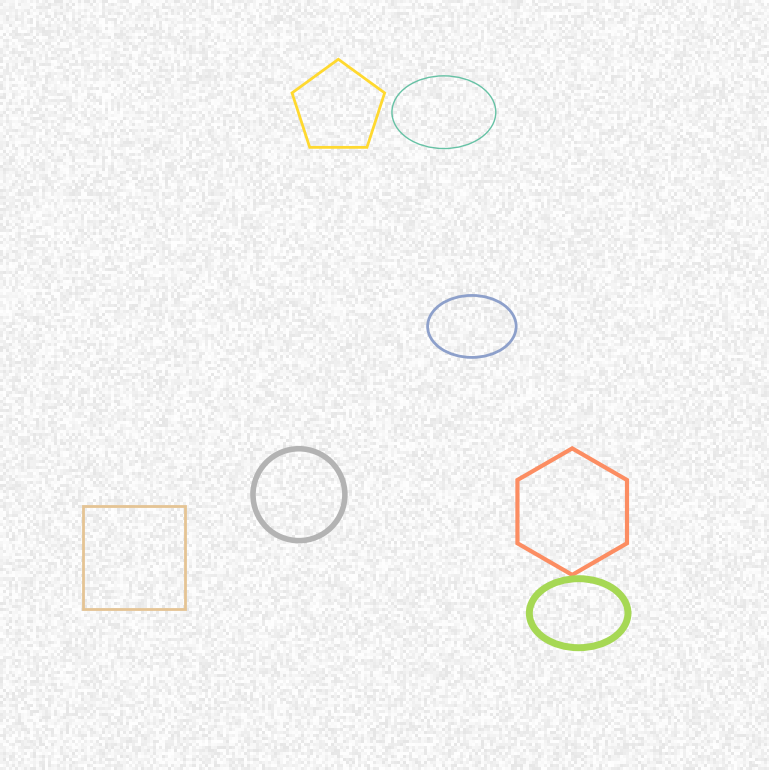[{"shape": "oval", "thickness": 0.5, "radius": 0.34, "center": [0.576, 0.854]}, {"shape": "hexagon", "thickness": 1.5, "radius": 0.41, "center": [0.743, 0.336]}, {"shape": "oval", "thickness": 1, "radius": 0.29, "center": [0.613, 0.576]}, {"shape": "oval", "thickness": 2.5, "radius": 0.32, "center": [0.751, 0.204]}, {"shape": "pentagon", "thickness": 1, "radius": 0.32, "center": [0.439, 0.86]}, {"shape": "square", "thickness": 1, "radius": 0.33, "center": [0.174, 0.276]}, {"shape": "circle", "thickness": 2, "radius": 0.3, "center": [0.388, 0.358]}]